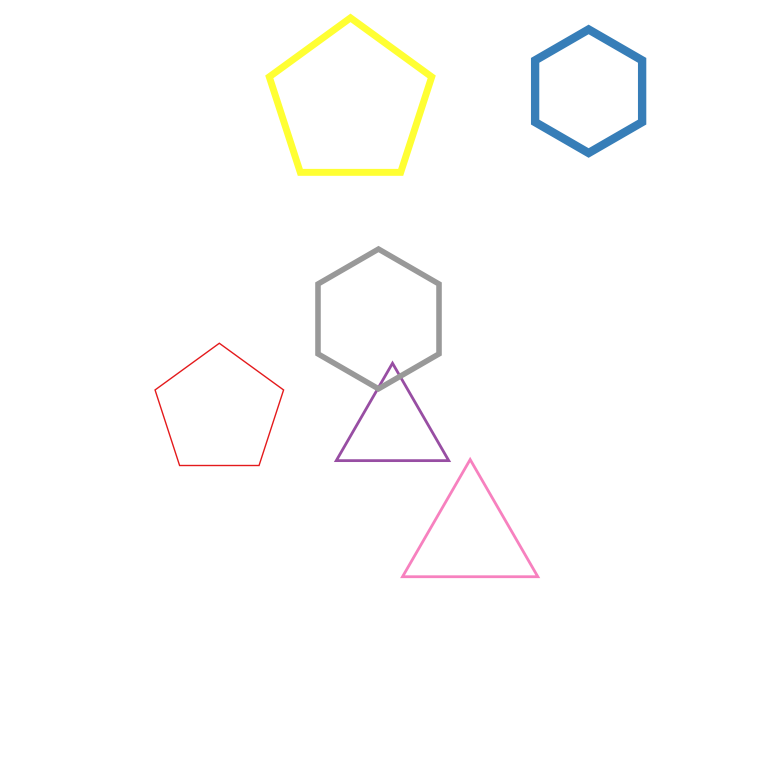[{"shape": "pentagon", "thickness": 0.5, "radius": 0.44, "center": [0.285, 0.466]}, {"shape": "hexagon", "thickness": 3, "radius": 0.4, "center": [0.764, 0.882]}, {"shape": "triangle", "thickness": 1, "radius": 0.42, "center": [0.51, 0.444]}, {"shape": "pentagon", "thickness": 2.5, "radius": 0.55, "center": [0.455, 0.866]}, {"shape": "triangle", "thickness": 1, "radius": 0.51, "center": [0.611, 0.302]}, {"shape": "hexagon", "thickness": 2, "radius": 0.45, "center": [0.492, 0.586]}]